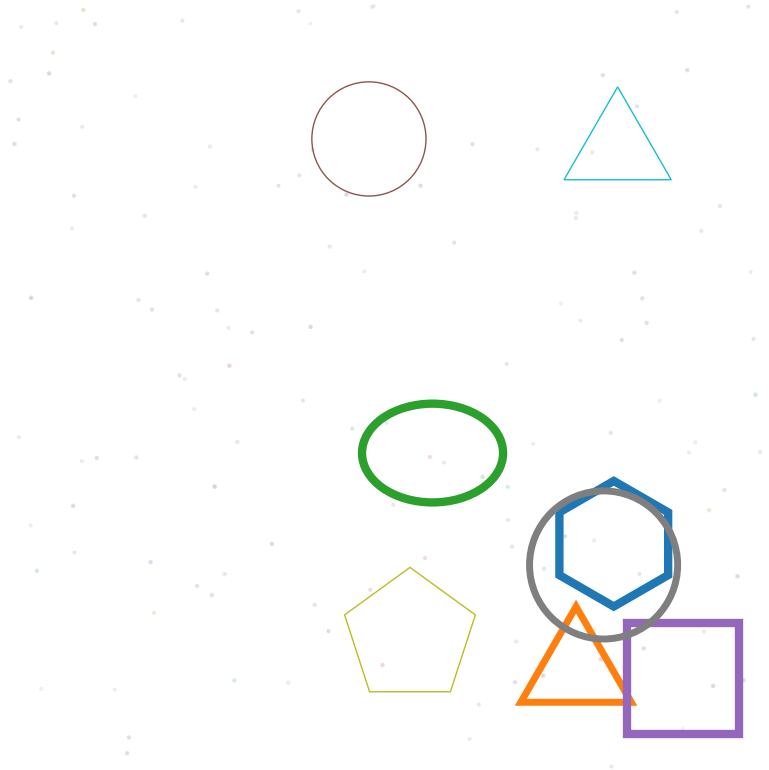[{"shape": "hexagon", "thickness": 3, "radius": 0.41, "center": [0.797, 0.294]}, {"shape": "triangle", "thickness": 2.5, "radius": 0.41, "center": [0.748, 0.129]}, {"shape": "oval", "thickness": 3, "radius": 0.46, "center": [0.562, 0.412]}, {"shape": "square", "thickness": 3, "radius": 0.36, "center": [0.887, 0.119]}, {"shape": "circle", "thickness": 0.5, "radius": 0.37, "center": [0.479, 0.82]}, {"shape": "circle", "thickness": 2.5, "radius": 0.48, "center": [0.784, 0.266]}, {"shape": "pentagon", "thickness": 0.5, "radius": 0.45, "center": [0.532, 0.174]}, {"shape": "triangle", "thickness": 0.5, "radius": 0.4, "center": [0.802, 0.807]}]